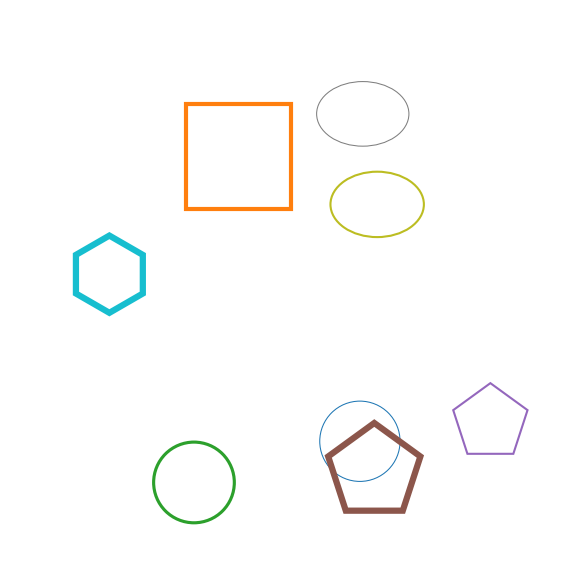[{"shape": "circle", "thickness": 0.5, "radius": 0.35, "center": [0.623, 0.235]}, {"shape": "square", "thickness": 2, "radius": 0.46, "center": [0.413, 0.728]}, {"shape": "circle", "thickness": 1.5, "radius": 0.35, "center": [0.336, 0.164]}, {"shape": "pentagon", "thickness": 1, "radius": 0.34, "center": [0.849, 0.268]}, {"shape": "pentagon", "thickness": 3, "radius": 0.42, "center": [0.648, 0.183]}, {"shape": "oval", "thickness": 0.5, "radius": 0.4, "center": [0.628, 0.802]}, {"shape": "oval", "thickness": 1, "radius": 0.4, "center": [0.653, 0.645]}, {"shape": "hexagon", "thickness": 3, "radius": 0.33, "center": [0.189, 0.524]}]